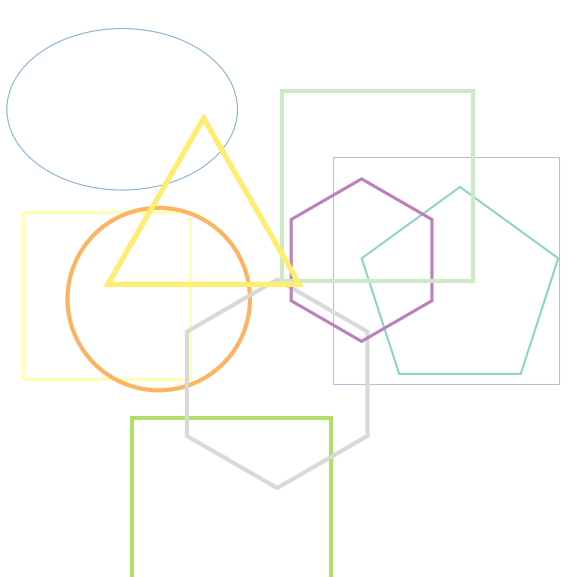[{"shape": "pentagon", "thickness": 1, "radius": 0.89, "center": [0.796, 0.496]}, {"shape": "square", "thickness": 1.5, "radius": 0.73, "center": [0.185, 0.487]}, {"shape": "square", "thickness": 0.5, "radius": 0.98, "center": [0.772, 0.531]}, {"shape": "oval", "thickness": 0.5, "radius": 1.0, "center": [0.212, 0.81]}, {"shape": "circle", "thickness": 2, "radius": 0.79, "center": [0.275, 0.481]}, {"shape": "square", "thickness": 2, "radius": 0.86, "center": [0.401, 0.103]}, {"shape": "hexagon", "thickness": 2, "radius": 0.9, "center": [0.48, 0.335]}, {"shape": "hexagon", "thickness": 1.5, "radius": 0.7, "center": [0.626, 0.549]}, {"shape": "square", "thickness": 2, "radius": 0.82, "center": [0.654, 0.677]}, {"shape": "triangle", "thickness": 2.5, "radius": 0.96, "center": [0.353, 0.603]}]